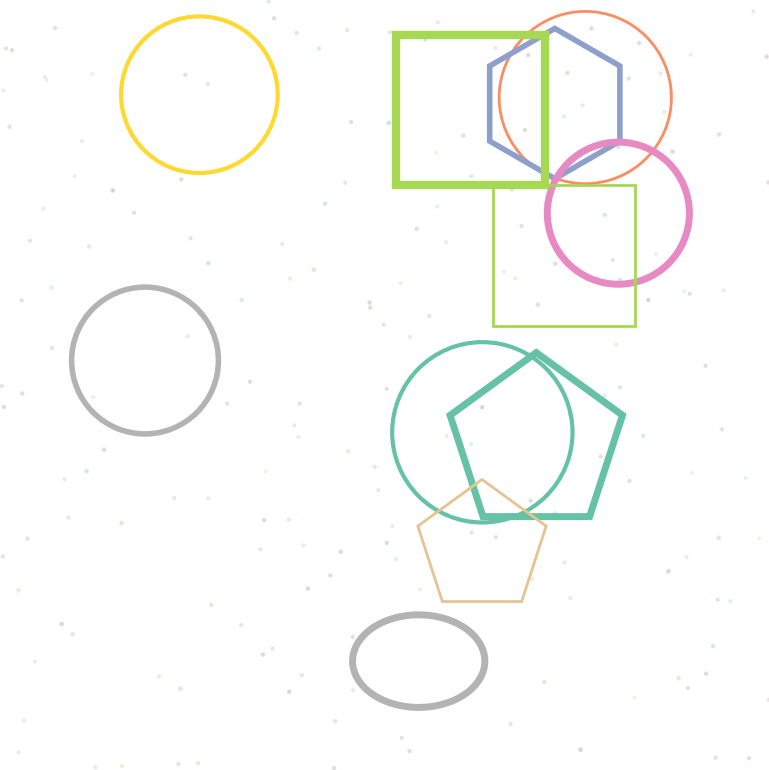[{"shape": "pentagon", "thickness": 2.5, "radius": 0.59, "center": [0.696, 0.424]}, {"shape": "circle", "thickness": 1.5, "radius": 0.59, "center": [0.626, 0.439]}, {"shape": "circle", "thickness": 1, "radius": 0.56, "center": [0.76, 0.873]}, {"shape": "hexagon", "thickness": 2, "radius": 0.49, "center": [0.721, 0.866]}, {"shape": "circle", "thickness": 2.5, "radius": 0.46, "center": [0.803, 0.723]}, {"shape": "square", "thickness": 3, "radius": 0.49, "center": [0.611, 0.857]}, {"shape": "square", "thickness": 1, "radius": 0.46, "center": [0.732, 0.668]}, {"shape": "circle", "thickness": 1.5, "radius": 0.51, "center": [0.259, 0.877]}, {"shape": "pentagon", "thickness": 1, "radius": 0.44, "center": [0.626, 0.29]}, {"shape": "oval", "thickness": 2.5, "radius": 0.43, "center": [0.544, 0.141]}, {"shape": "circle", "thickness": 2, "radius": 0.48, "center": [0.188, 0.532]}]